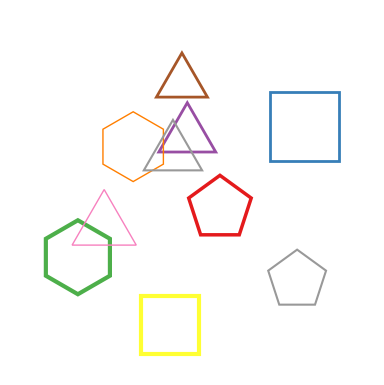[{"shape": "pentagon", "thickness": 2.5, "radius": 0.43, "center": [0.571, 0.459]}, {"shape": "square", "thickness": 2, "radius": 0.45, "center": [0.792, 0.67]}, {"shape": "hexagon", "thickness": 3, "radius": 0.48, "center": [0.202, 0.332]}, {"shape": "triangle", "thickness": 2, "radius": 0.43, "center": [0.486, 0.648]}, {"shape": "hexagon", "thickness": 1, "radius": 0.45, "center": [0.346, 0.619]}, {"shape": "square", "thickness": 3, "radius": 0.38, "center": [0.441, 0.156]}, {"shape": "triangle", "thickness": 2, "radius": 0.38, "center": [0.473, 0.786]}, {"shape": "triangle", "thickness": 1, "radius": 0.48, "center": [0.271, 0.411]}, {"shape": "triangle", "thickness": 1.5, "radius": 0.44, "center": [0.449, 0.601]}, {"shape": "pentagon", "thickness": 1.5, "radius": 0.39, "center": [0.772, 0.273]}]